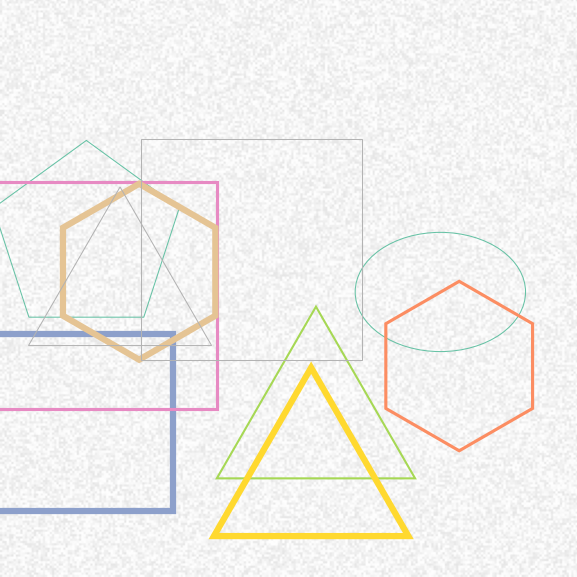[{"shape": "oval", "thickness": 0.5, "radius": 0.74, "center": [0.763, 0.494]}, {"shape": "pentagon", "thickness": 0.5, "radius": 0.85, "center": [0.15, 0.587]}, {"shape": "hexagon", "thickness": 1.5, "radius": 0.73, "center": [0.795, 0.365]}, {"shape": "square", "thickness": 3, "radius": 0.77, "center": [0.146, 0.267]}, {"shape": "square", "thickness": 1.5, "radius": 0.98, "center": [0.179, 0.487]}, {"shape": "triangle", "thickness": 1, "radius": 0.99, "center": [0.547, 0.27]}, {"shape": "triangle", "thickness": 3, "radius": 0.97, "center": [0.539, 0.168]}, {"shape": "hexagon", "thickness": 3, "radius": 0.76, "center": [0.241, 0.529]}, {"shape": "triangle", "thickness": 0.5, "radius": 0.92, "center": [0.208, 0.492]}, {"shape": "square", "thickness": 0.5, "radius": 0.96, "center": [0.436, 0.566]}]